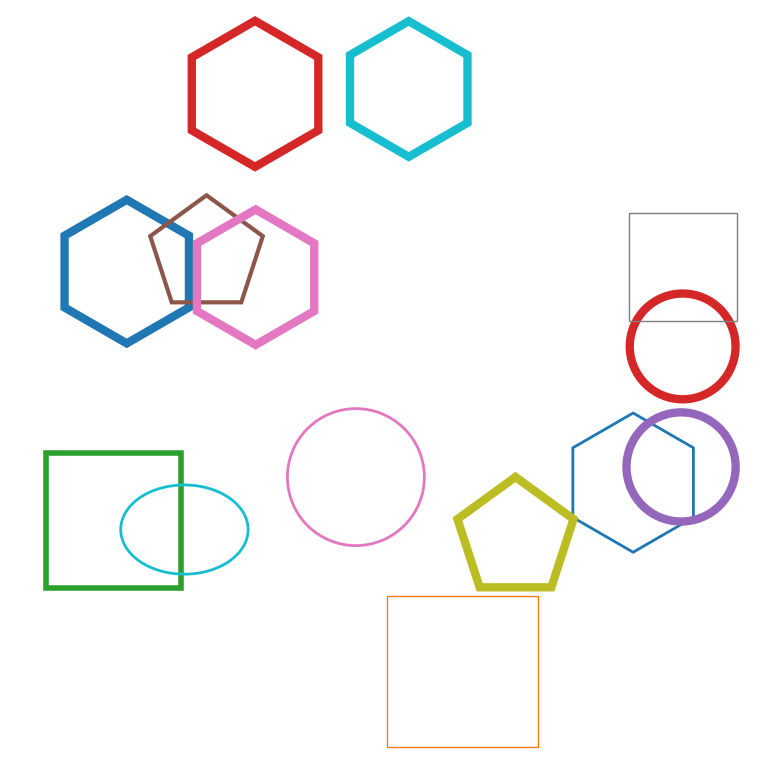[{"shape": "hexagon", "thickness": 1, "radius": 0.45, "center": [0.822, 0.373]}, {"shape": "hexagon", "thickness": 3, "radius": 0.47, "center": [0.165, 0.647]}, {"shape": "square", "thickness": 0.5, "radius": 0.49, "center": [0.6, 0.128]}, {"shape": "square", "thickness": 2, "radius": 0.44, "center": [0.147, 0.324]}, {"shape": "hexagon", "thickness": 3, "radius": 0.47, "center": [0.331, 0.878]}, {"shape": "circle", "thickness": 3, "radius": 0.34, "center": [0.887, 0.55]}, {"shape": "circle", "thickness": 3, "radius": 0.35, "center": [0.884, 0.394]}, {"shape": "pentagon", "thickness": 1.5, "radius": 0.38, "center": [0.268, 0.67]}, {"shape": "hexagon", "thickness": 3, "radius": 0.44, "center": [0.332, 0.64]}, {"shape": "circle", "thickness": 1, "radius": 0.44, "center": [0.462, 0.38]}, {"shape": "square", "thickness": 0.5, "radius": 0.35, "center": [0.887, 0.653]}, {"shape": "pentagon", "thickness": 3, "radius": 0.4, "center": [0.669, 0.301]}, {"shape": "hexagon", "thickness": 3, "radius": 0.44, "center": [0.531, 0.884]}, {"shape": "oval", "thickness": 1, "radius": 0.41, "center": [0.239, 0.312]}]